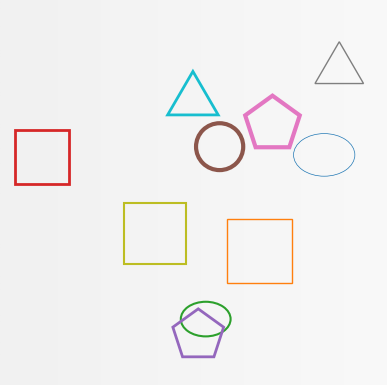[{"shape": "oval", "thickness": 0.5, "radius": 0.4, "center": [0.837, 0.598]}, {"shape": "square", "thickness": 1, "radius": 0.42, "center": [0.669, 0.349]}, {"shape": "oval", "thickness": 1.5, "radius": 0.32, "center": [0.531, 0.171]}, {"shape": "square", "thickness": 2, "radius": 0.35, "center": [0.107, 0.592]}, {"shape": "pentagon", "thickness": 2, "radius": 0.34, "center": [0.512, 0.129]}, {"shape": "circle", "thickness": 3, "radius": 0.3, "center": [0.567, 0.619]}, {"shape": "pentagon", "thickness": 3, "radius": 0.37, "center": [0.703, 0.677]}, {"shape": "triangle", "thickness": 1, "radius": 0.36, "center": [0.875, 0.819]}, {"shape": "square", "thickness": 1.5, "radius": 0.4, "center": [0.399, 0.393]}, {"shape": "triangle", "thickness": 2, "radius": 0.38, "center": [0.498, 0.739]}]